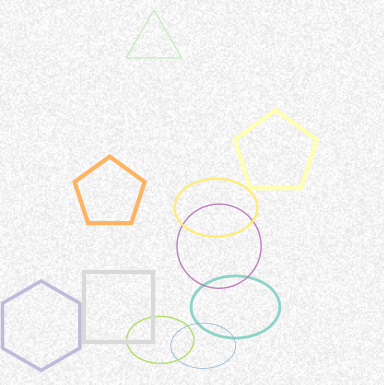[{"shape": "oval", "thickness": 2, "radius": 0.58, "center": [0.612, 0.203]}, {"shape": "pentagon", "thickness": 3, "radius": 0.56, "center": [0.716, 0.602]}, {"shape": "hexagon", "thickness": 2.5, "radius": 0.58, "center": [0.107, 0.154]}, {"shape": "oval", "thickness": 0.5, "radius": 0.42, "center": [0.528, 0.102]}, {"shape": "pentagon", "thickness": 3, "radius": 0.48, "center": [0.285, 0.498]}, {"shape": "oval", "thickness": 1, "radius": 0.44, "center": [0.416, 0.117]}, {"shape": "square", "thickness": 3, "radius": 0.45, "center": [0.308, 0.203]}, {"shape": "circle", "thickness": 1, "radius": 0.55, "center": [0.569, 0.361]}, {"shape": "triangle", "thickness": 1, "radius": 0.42, "center": [0.4, 0.891]}, {"shape": "oval", "thickness": 1.5, "radius": 0.54, "center": [0.561, 0.461]}]